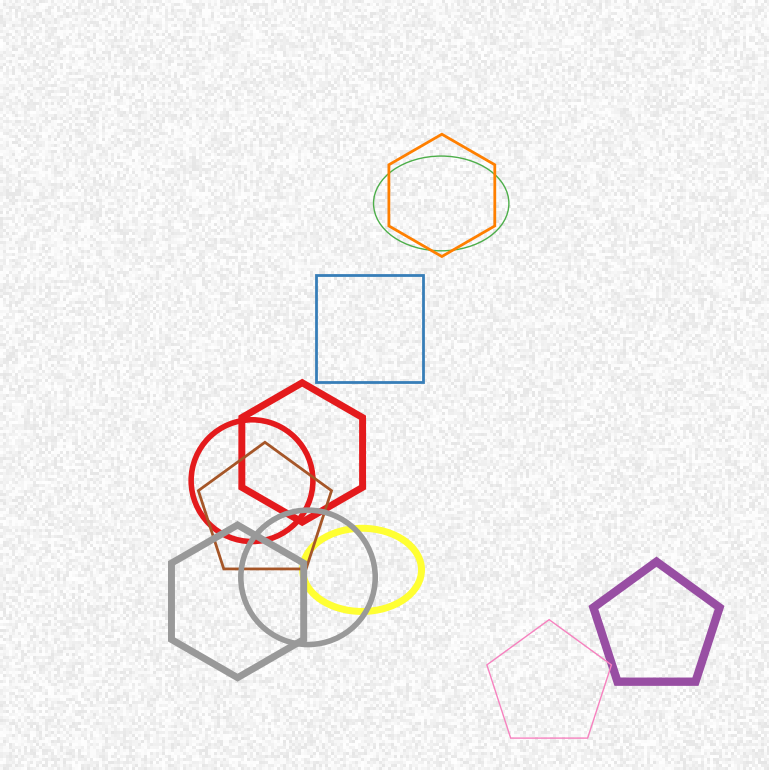[{"shape": "circle", "thickness": 2, "radius": 0.4, "center": [0.327, 0.376]}, {"shape": "hexagon", "thickness": 2.5, "radius": 0.45, "center": [0.392, 0.412]}, {"shape": "square", "thickness": 1, "radius": 0.35, "center": [0.48, 0.573]}, {"shape": "oval", "thickness": 0.5, "radius": 0.44, "center": [0.573, 0.736]}, {"shape": "pentagon", "thickness": 3, "radius": 0.43, "center": [0.853, 0.184]}, {"shape": "hexagon", "thickness": 1, "radius": 0.4, "center": [0.574, 0.746]}, {"shape": "oval", "thickness": 2.5, "radius": 0.39, "center": [0.47, 0.26]}, {"shape": "pentagon", "thickness": 1, "radius": 0.45, "center": [0.344, 0.335]}, {"shape": "pentagon", "thickness": 0.5, "radius": 0.43, "center": [0.713, 0.11]}, {"shape": "hexagon", "thickness": 2.5, "radius": 0.5, "center": [0.309, 0.219]}, {"shape": "circle", "thickness": 2, "radius": 0.44, "center": [0.4, 0.25]}]